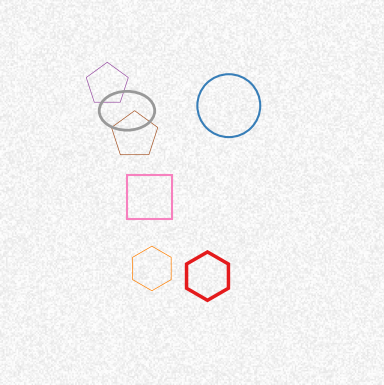[{"shape": "hexagon", "thickness": 2.5, "radius": 0.31, "center": [0.539, 0.283]}, {"shape": "circle", "thickness": 1.5, "radius": 0.41, "center": [0.594, 0.726]}, {"shape": "pentagon", "thickness": 0.5, "radius": 0.29, "center": [0.279, 0.781]}, {"shape": "hexagon", "thickness": 0.5, "radius": 0.29, "center": [0.395, 0.303]}, {"shape": "pentagon", "thickness": 0.5, "radius": 0.32, "center": [0.35, 0.649]}, {"shape": "square", "thickness": 1.5, "radius": 0.29, "center": [0.388, 0.489]}, {"shape": "oval", "thickness": 2, "radius": 0.36, "center": [0.33, 0.712]}]